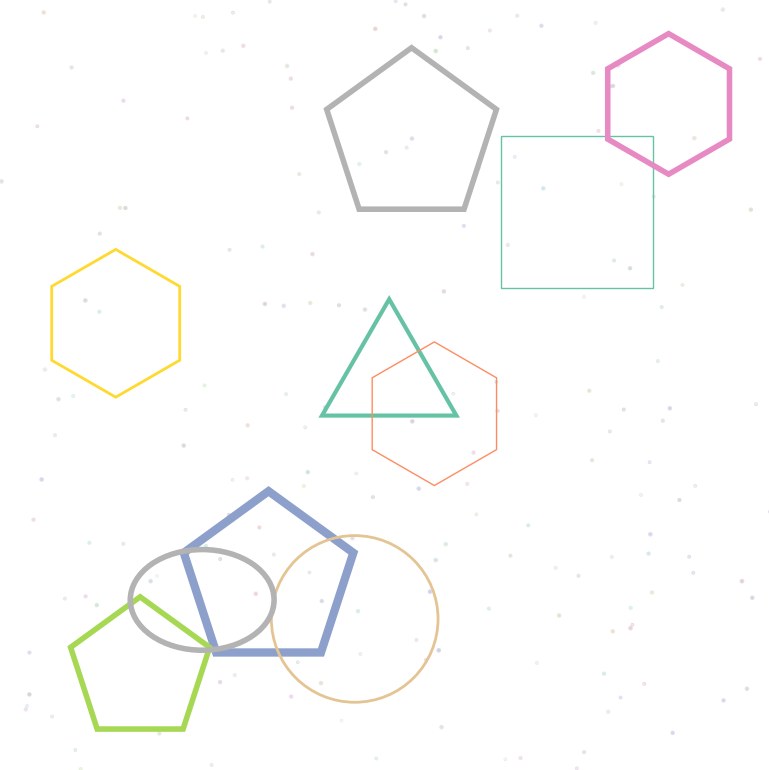[{"shape": "square", "thickness": 0.5, "radius": 0.49, "center": [0.749, 0.725]}, {"shape": "triangle", "thickness": 1.5, "radius": 0.5, "center": [0.505, 0.511]}, {"shape": "hexagon", "thickness": 0.5, "radius": 0.47, "center": [0.564, 0.463]}, {"shape": "pentagon", "thickness": 3, "radius": 0.58, "center": [0.349, 0.246]}, {"shape": "hexagon", "thickness": 2, "radius": 0.46, "center": [0.868, 0.865]}, {"shape": "pentagon", "thickness": 2, "radius": 0.47, "center": [0.182, 0.13]}, {"shape": "hexagon", "thickness": 1, "radius": 0.48, "center": [0.15, 0.58]}, {"shape": "circle", "thickness": 1, "radius": 0.54, "center": [0.461, 0.196]}, {"shape": "pentagon", "thickness": 2, "radius": 0.58, "center": [0.534, 0.822]}, {"shape": "oval", "thickness": 2, "radius": 0.47, "center": [0.263, 0.221]}]